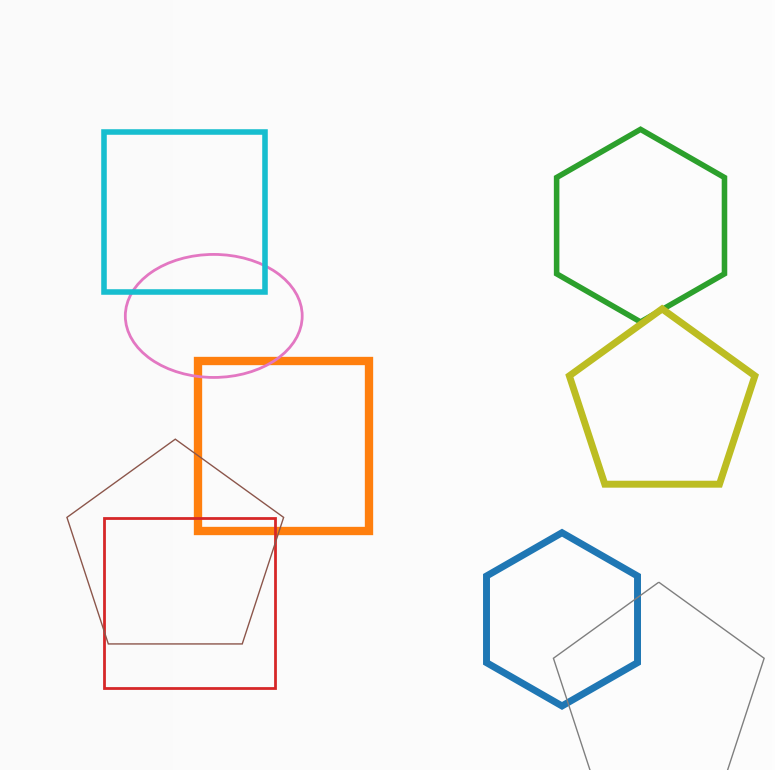[{"shape": "hexagon", "thickness": 2.5, "radius": 0.56, "center": [0.725, 0.196]}, {"shape": "square", "thickness": 3, "radius": 0.55, "center": [0.366, 0.42]}, {"shape": "hexagon", "thickness": 2, "radius": 0.63, "center": [0.827, 0.707]}, {"shape": "square", "thickness": 1, "radius": 0.55, "center": [0.244, 0.217]}, {"shape": "pentagon", "thickness": 0.5, "radius": 0.73, "center": [0.226, 0.283]}, {"shape": "oval", "thickness": 1, "radius": 0.57, "center": [0.276, 0.59]}, {"shape": "pentagon", "thickness": 0.5, "radius": 0.71, "center": [0.85, 0.101]}, {"shape": "pentagon", "thickness": 2.5, "radius": 0.63, "center": [0.854, 0.473]}, {"shape": "square", "thickness": 2, "radius": 0.52, "center": [0.238, 0.725]}]